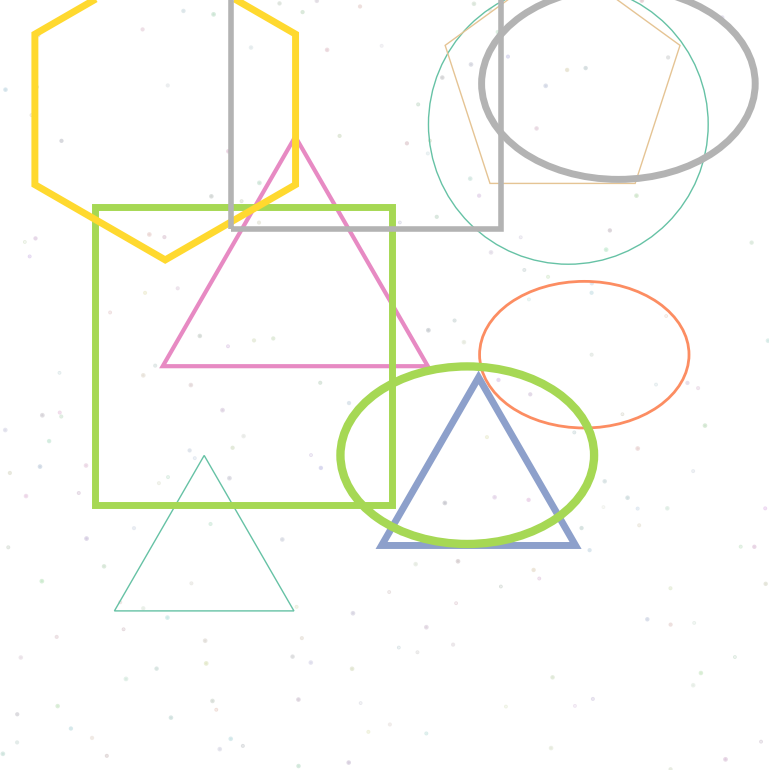[{"shape": "circle", "thickness": 0.5, "radius": 0.91, "center": [0.738, 0.838]}, {"shape": "triangle", "thickness": 0.5, "radius": 0.67, "center": [0.265, 0.274]}, {"shape": "oval", "thickness": 1, "radius": 0.68, "center": [0.759, 0.539]}, {"shape": "triangle", "thickness": 2.5, "radius": 0.73, "center": [0.622, 0.364]}, {"shape": "triangle", "thickness": 1.5, "radius": 0.99, "center": [0.383, 0.624]}, {"shape": "square", "thickness": 2.5, "radius": 0.97, "center": [0.316, 0.538]}, {"shape": "oval", "thickness": 3, "radius": 0.82, "center": [0.607, 0.409]}, {"shape": "hexagon", "thickness": 2.5, "radius": 0.98, "center": [0.215, 0.858]}, {"shape": "pentagon", "thickness": 0.5, "radius": 0.8, "center": [0.731, 0.892]}, {"shape": "oval", "thickness": 2.5, "radius": 0.89, "center": [0.803, 0.891]}, {"shape": "square", "thickness": 2, "radius": 0.87, "center": [0.475, 0.877]}]